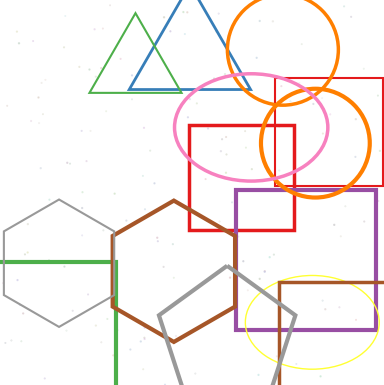[{"shape": "square", "thickness": 2.5, "radius": 0.68, "center": [0.626, 0.539]}, {"shape": "square", "thickness": 1.5, "radius": 0.7, "center": [0.854, 0.658]}, {"shape": "triangle", "thickness": 2, "radius": 0.91, "center": [0.493, 0.858]}, {"shape": "triangle", "thickness": 1.5, "radius": 0.69, "center": [0.352, 0.828]}, {"shape": "square", "thickness": 3, "radius": 0.96, "center": [0.109, 0.126]}, {"shape": "square", "thickness": 3, "radius": 0.91, "center": [0.794, 0.325]}, {"shape": "circle", "thickness": 2.5, "radius": 0.72, "center": [0.735, 0.871]}, {"shape": "circle", "thickness": 3, "radius": 0.71, "center": [0.819, 0.628]}, {"shape": "oval", "thickness": 1, "radius": 0.87, "center": [0.811, 0.163]}, {"shape": "hexagon", "thickness": 3, "radius": 0.92, "center": [0.452, 0.295]}, {"shape": "square", "thickness": 2.5, "radius": 0.77, "center": [0.879, 0.114]}, {"shape": "oval", "thickness": 2.5, "radius": 1.0, "center": [0.652, 0.669]}, {"shape": "pentagon", "thickness": 3, "radius": 0.93, "center": [0.59, 0.123]}, {"shape": "hexagon", "thickness": 1.5, "radius": 0.83, "center": [0.153, 0.316]}]